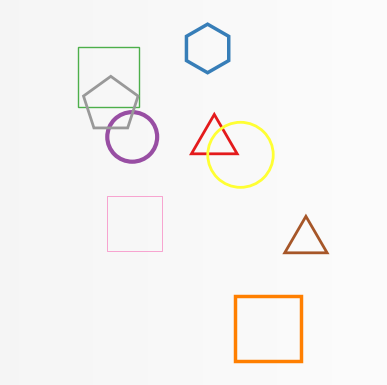[{"shape": "triangle", "thickness": 2, "radius": 0.34, "center": [0.553, 0.635]}, {"shape": "hexagon", "thickness": 2.5, "radius": 0.32, "center": [0.536, 0.874]}, {"shape": "square", "thickness": 1, "radius": 0.39, "center": [0.281, 0.801]}, {"shape": "circle", "thickness": 3, "radius": 0.32, "center": [0.341, 0.644]}, {"shape": "square", "thickness": 2.5, "radius": 0.42, "center": [0.692, 0.147]}, {"shape": "circle", "thickness": 2, "radius": 0.42, "center": [0.621, 0.598]}, {"shape": "triangle", "thickness": 2, "radius": 0.32, "center": [0.789, 0.375]}, {"shape": "square", "thickness": 0.5, "radius": 0.36, "center": [0.347, 0.419]}, {"shape": "pentagon", "thickness": 2, "radius": 0.37, "center": [0.286, 0.728]}]